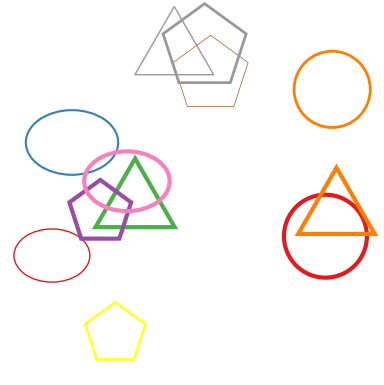[{"shape": "circle", "thickness": 3, "radius": 0.54, "center": [0.845, 0.387]}, {"shape": "oval", "thickness": 1, "radius": 0.49, "center": [0.135, 0.336]}, {"shape": "oval", "thickness": 1.5, "radius": 0.6, "center": [0.187, 0.63]}, {"shape": "triangle", "thickness": 3, "radius": 0.59, "center": [0.351, 0.469]}, {"shape": "pentagon", "thickness": 3, "radius": 0.42, "center": [0.26, 0.448]}, {"shape": "triangle", "thickness": 3, "radius": 0.57, "center": [0.874, 0.45]}, {"shape": "circle", "thickness": 2, "radius": 0.5, "center": [0.863, 0.768]}, {"shape": "pentagon", "thickness": 2, "radius": 0.41, "center": [0.3, 0.133]}, {"shape": "pentagon", "thickness": 0.5, "radius": 0.51, "center": [0.547, 0.806]}, {"shape": "oval", "thickness": 3, "radius": 0.55, "center": [0.33, 0.529]}, {"shape": "pentagon", "thickness": 2, "radius": 0.57, "center": [0.531, 0.877]}, {"shape": "triangle", "thickness": 1, "radius": 0.59, "center": [0.453, 0.865]}]